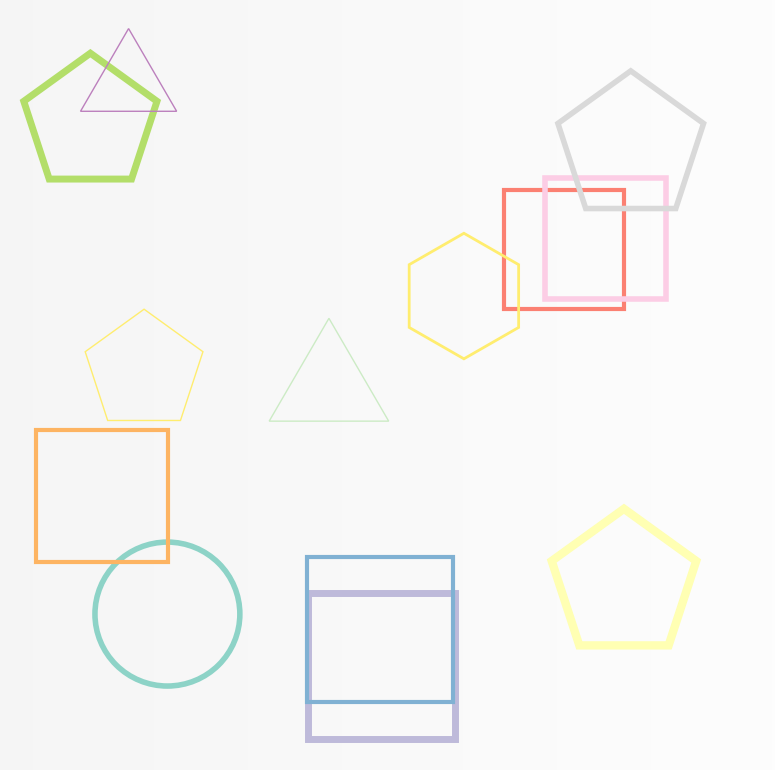[{"shape": "circle", "thickness": 2, "radius": 0.47, "center": [0.216, 0.203]}, {"shape": "pentagon", "thickness": 3, "radius": 0.49, "center": [0.805, 0.241]}, {"shape": "square", "thickness": 2.5, "radius": 0.47, "center": [0.492, 0.135]}, {"shape": "square", "thickness": 1.5, "radius": 0.39, "center": [0.728, 0.676]}, {"shape": "square", "thickness": 1.5, "radius": 0.47, "center": [0.491, 0.182]}, {"shape": "square", "thickness": 1.5, "radius": 0.43, "center": [0.132, 0.356]}, {"shape": "pentagon", "thickness": 2.5, "radius": 0.45, "center": [0.117, 0.841]}, {"shape": "square", "thickness": 2, "radius": 0.39, "center": [0.781, 0.69]}, {"shape": "pentagon", "thickness": 2, "radius": 0.49, "center": [0.814, 0.809]}, {"shape": "triangle", "thickness": 0.5, "radius": 0.36, "center": [0.166, 0.891]}, {"shape": "triangle", "thickness": 0.5, "radius": 0.45, "center": [0.424, 0.498]}, {"shape": "pentagon", "thickness": 0.5, "radius": 0.4, "center": [0.186, 0.519]}, {"shape": "hexagon", "thickness": 1, "radius": 0.41, "center": [0.599, 0.616]}]